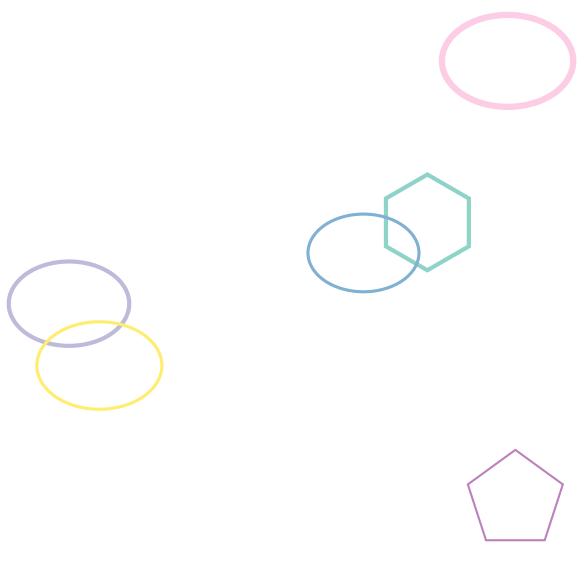[{"shape": "hexagon", "thickness": 2, "radius": 0.41, "center": [0.74, 0.614]}, {"shape": "oval", "thickness": 2, "radius": 0.52, "center": [0.119, 0.473]}, {"shape": "oval", "thickness": 1.5, "radius": 0.48, "center": [0.629, 0.561]}, {"shape": "oval", "thickness": 3, "radius": 0.57, "center": [0.879, 0.894]}, {"shape": "pentagon", "thickness": 1, "radius": 0.43, "center": [0.892, 0.134]}, {"shape": "oval", "thickness": 1.5, "radius": 0.54, "center": [0.172, 0.366]}]